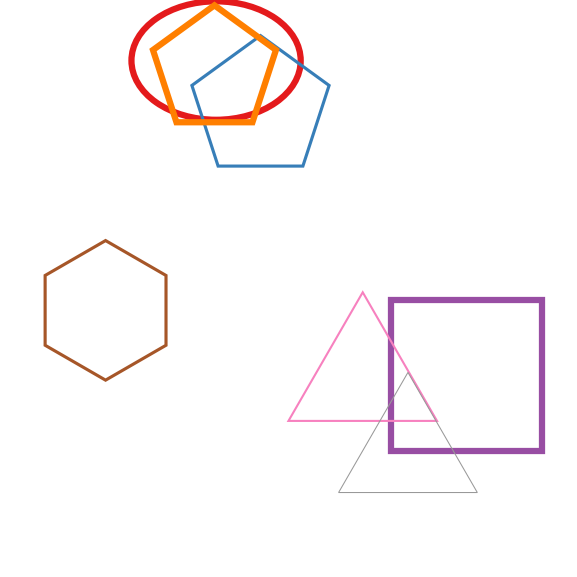[{"shape": "oval", "thickness": 3, "radius": 0.73, "center": [0.374, 0.894]}, {"shape": "pentagon", "thickness": 1.5, "radius": 0.62, "center": [0.451, 0.813]}, {"shape": "square", "thickness": 3, "radius": 0.65, "center": [0.807, 0.349]}, {"shape": "pentagon", "thickness": 3, "radius": 0.56, "center": [0.371, 0.878]}, {"shape": "hexagon", "thickness": 1.5, "radius": 0.6, "center": [0.183, 0.462]}, {"shape": "triangle", "thickness": 1, "radius": 0.74, "center": [0.628, 0.345]}, {"shape": "triangle", "thickness": 0.5, "radius": 0.69, "center": [0.706, 0.216]}]